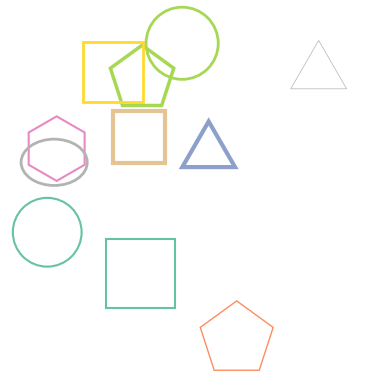[{"shape": "square", "thickness": 1.5, "radius": 0.45, "center": [0.366, 0.29]}, {"shape": "circle", "thickness": 1.5, "radius": 0.45, "center": [0.123, 0.397]}, {"shape": "pentagon", "thickness": 1, "radius": 0.5, "center": [0.615, 0.119]}, {"shape": "triangle", "thickness": 3, "radius": 0.4, "center": [0.542, 0.606]}, {"shape": "hexagon", "thickness": 1.5, "radius": 0.42, "center": [0.147, 0.614]}, {"shape": "pentagon", "thickness": 2.5, "radius": 0.43, "center": [0.369, 0.796]}, {"shape": "circle", "thickness": 2, "radius": 0.47, "center": [0.473, 0.888]}, {"shape": "square", "thickness": 2, "radius": 0.39, "center": [0.293, 0.813]}, {"shape": "square", "thickness": 3, "radius": 0.34, "center": [0.361, 0.645]}, {"shape": "oval", "thickness": 2, "radius": 0.43, "center": [0.141, 0.578]}, {"shape": "triangle", "thickness": 0.5, "radius": 0.42, "center": [0.828, 0.811]}]